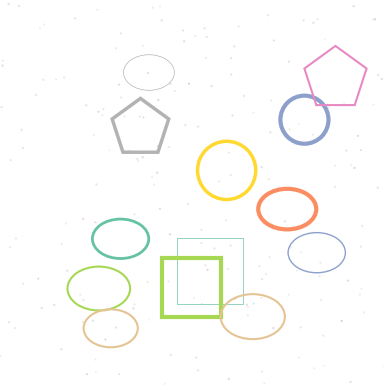[{"shape": "oval", "thickness": 2, "radius": 0.37, "center": [0.313, 0.38]}, {"shape": "square", "thickness": 0.5, "radius": 0.43, "center": [0.546, 0.296]}, {"shape": "oval", "thickness": 3, "radius": 0.38, "center": [0.746, 0.457]}, {"shape": "oval", "thickness": 1, "radius": 0.37, "center": [0.823, 0.344]}, {"shape": "circle", "thickness": 3, "radius": 0.31, "center": [0.791, 0.689]}, {"shape": "pentagon", "thickness": 1.5, "radius": 0.42, "center": [0.871, 0.796]}, {"shape": "oval", "thickness": 1.5, "radius": 0.41, "center": [0.257, 0.251]}, {"shape": "square", "thickness": 3, "radius": 0.39, "center": [0.497, 0.254]}, {"shape": "circle", "thickness": 2.5, "radius": 0.38, "center": [0.589, 0.557]}, {"shape": "oval", "thickness": 1.5, "radius": 0.35, "center": [0.288, 0.147]}, {"shape": "oval", "thickness": 1.5, "radius": 0.42, "center": [0.656, 0.178]}, {"shape": "oval", "thickness": 0.5, "radius": 0.33, "center": [0.387, 0.812]}, {"shape": "pentagon", "thickness": 2.5, "radius": 0.39, "center": [0.365, 0.667]}]